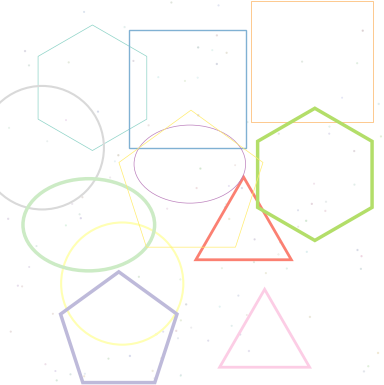[{"shape": "hexagon", "thickness": 0.5, "radius": 0.82, "center": [0.24, 0.772]}, {"shape": "circle", "thickness": 1.5, "radius": 0.79, "center": [0.317, 0.263]}, {"shape": "pentagon", "thickness": 2.5, "radius": 0.79, "center": [0.309, 0.135]}, {"shape": "triangle", "thickness": 2, "radius": 0.72, "center": [0.633, 0.397]}, {"shape": "square", "thickness": 1, "radius": 0.76, "center": [0.487, 0.769]}, {"shape": "square", "thickness": 0.5, "radius": 0.79, "center": [0.81, 0.84]}, {"shape": "hexagon", "thickness": 2.5, "radius": 0.86, "center": [0.818, 0.547]}, {"shape": "triangle", "thickness": 2, "radius": 0.67, "center": [0.687, 0.114]}, {"shape": "circle", "thickness": 1.5, "radius": 0.8, "center": [0.11, 0.616]}, {"shape": "oval", "thickness": 0.5, "radius": 0.72, "center": [0.493, 0.574]}, {"shape": "oval", "thickness": 2.5, "radius": 0.85, "center": [0.231, 0.416]}, {"shape": "pentagon", "thickness": 0.5, "radius": 0.98, "center": [0.496, 0.517]}]